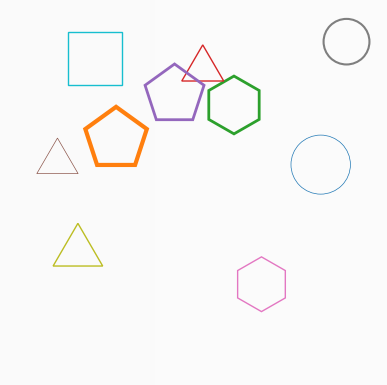[{"shape": "circle", "thickness": 0.5, "radius": 0.38, "center": [0.828, 0.572]}, {"shape": "pentagon", "thickness": 3, "radius": 0.42, "center": [0.3, 0.639]}, {"shape": "hexagon", "thickness": 2, "radius": 0.38, "center": [0.604, 0.727]}, {"shape": "triangle", "thickness": 1, "radius": 0.31, "center": [0.523, 0.821]}, {"shape": "pentagon", "thickness": 2, "radius": 0.4, "center": [0.45, 0.754]}, {"shape": "triangle", "thickness": 0.5, "radius": 0.31, "center": [0.148, 0.58]}, {"shape": "hexagon", "thickness": 1, "radius": 0.36, "center": [0.675, 0.262]}, {"shape": "circle", "thickness": 1.5, "radius": 0.3, "center": [0.894, 0.892]}, {"shape": "triangle", "thickness": 1, "radius": 0.37, "center": [0.201, 0.346]}, {"shape": "square", "thickness": 1, "radius": 0.35, "center": [0.246, 0.848]}]